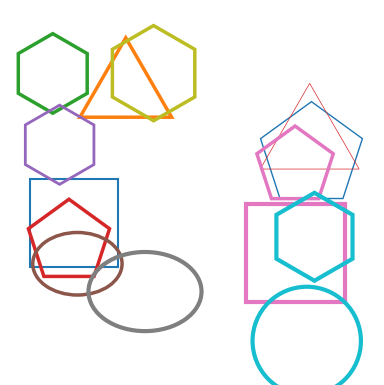[{"shape": "square", "thickness": 1.5, "radius": 0.57, "center": [0.192, 0.421]}, {"shape": "pentagon", "thickness": 1, "radius": 0.7, "center": [0.809, 0.597]}, {"shape": "triangle", "thickness": 2.5, "radius": 0.69, "center": [0.327, 0.764]}, {"shape": "hexagon", "thickness": 2.5, "radius": 0.52, "center": [0.137, 0.809]}, {"shape": "pentagon", "thickness": 2.5, "radius": 0.55, "center": [0.179, 0.372]}, {"shape": "triangle", "thickness": 0.5, "radius": 0.74, "center": [0.804, 0.635]}, {"shape": "hexagon", "thickness": 2, "radius": 0.51, "center": [0.155, 0.624]}, {"shape": "oval", "thickness": 2.5, "radius": 0.58, "center": [0.201, 0.315]}, {"shape": "square", "thickness": 3, "radius": 0.64, "center": [0.768, 0.343]}, {"shape": "pentagon", "thickness": 2.5, "radius": 0.52, "center": [0.766, 0.568]}, {"shape": "oval", "thickness": 3, "radius": 0.73, "center": [0.377, 0.243]}, {"shape": "hexagon", "thickness": 2.5, "radius": 0.62, "center": [0.399, 0.81]}, {"shape": "hexagon", "thickness": 3, "radius": 0.57, "center": [0.817, 0.385]}, {"shape": "circle", "thickness": 3, "radius": 0.7, "center": [0.797, 0.114]}]